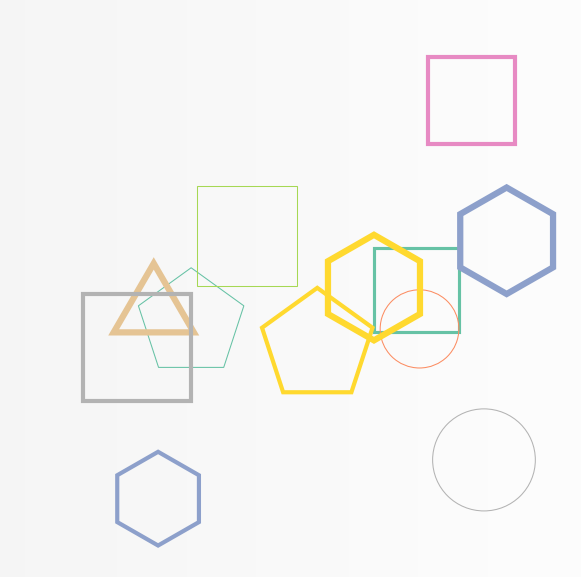[{"shape": "square", "thickness": 1.5, "radius": 0.36, "center": [0.717, 0.496]}, {"shape": "pentagon", "thickness": 0.5, "radius": 0.48, "center": [0.329, 0.44]}, {"shape": "circle", "thickness": 0.5, "radius": 0.34, "center": [0.722, 0.43]}, {"shape": "hexagon", "thickness": 2, "radius": 0.41, "center": [0.272, 0.136]}, {"shape": "hexagon", "thickness": 3, "radius": 0.46, "center": [0.872, 0.582]}, {"shape": "square", "thickness": 2, "radius": 0.37, "center": [0.812, 0.825]}, {"shape": "square", "thickness": 0.5, "radius": 0.43, "center": [0.425, 0.591]}, {"shape": "hexagon", "thickness": 3, "radius": 0.46, "center": [0.643, 0.501]}, {"shape": "pentagon", "thickness": 2, "radius": 0.5, "center": [0.546, 0.401]}, {"shape": "triangle", "thickness": 3, "radius": 0.4, "center": [0.264, 0.463]}, {"shape": "square", "thickness": 2, "radius": 0.46, "center": [0.235, 0.397]}, {"shape": "circle", "thickness": 0.5, "radius": 0.44, "center": [0.833, 0.203]}]